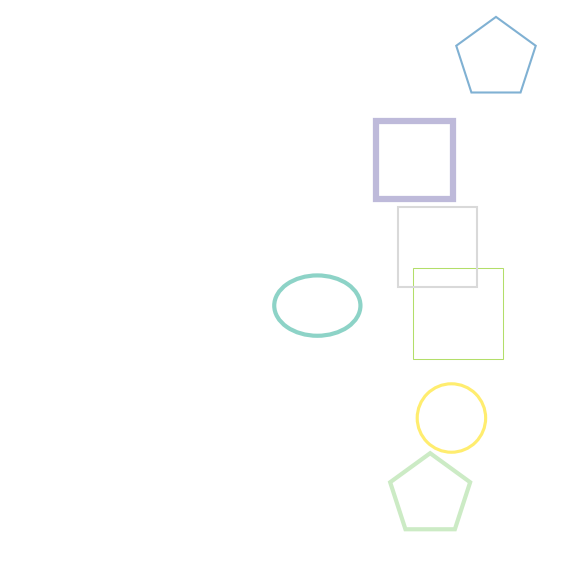[{"shape": "oval", "thickness": 2, "radius": 0.37, "center": [0.55, 0.47]}, {"shape": "square", "thickness": 3, "radius": 0.34, "center": [0.718, 0.721]}, {"shape": "pentagon", "thickness": 1, "radius": 0.36, "center": [0.859, 0.898]}, {"shape": "square", "thickness": 0.5, "radius": 0.39, "center": [0.793, 0.457]}, {"shape": "square", "thickness": 1, "radius": 0.35, "center": [0.758, 0.571]}, {"shape": "pentagon", "thickness": 2, "radius": 0.36, "center": [0.745, 0.142]}, {"shape": "circle", "thickness": 1.5, "radius": 0.3, "center": [0.782, 0.275]}]